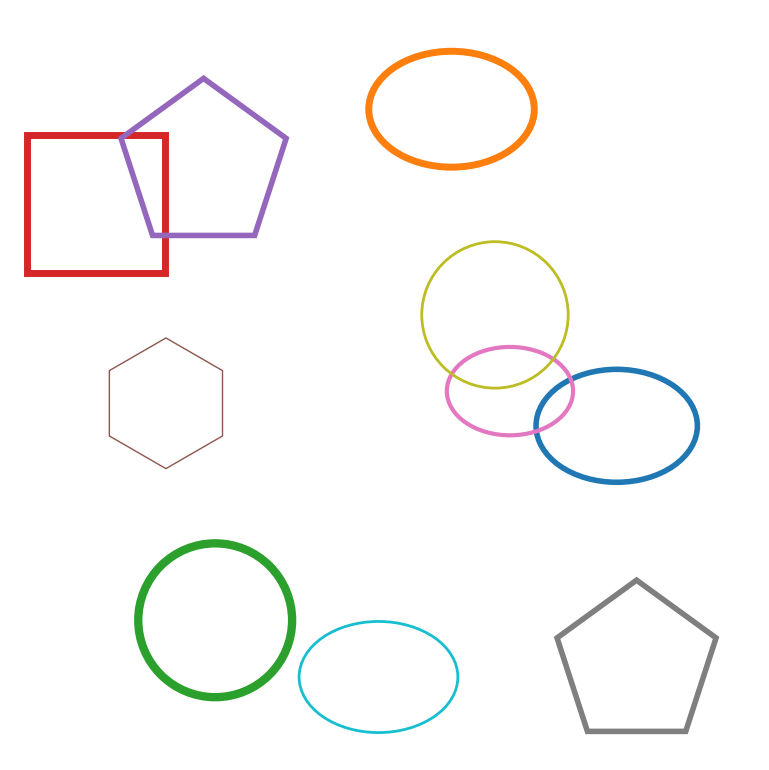[{"shape": "oval", "thickness": 2, "radius": 0.52, "center": [0.801, 0.447]}, {"shape": "oval", "thickness": 2.5, "radius": 0.54, "center": [0.586, 0.858]}, {"shape": "circle", "thickness": 3, "radius": 0.5, "center": [0.279, 0.194]}, {"shape": "square", "thickness": 2.5, "radius": 0.45, "center": [0.124, 0.735]}, {"shape": "pentagon", "thickness": 2, "radius": 0.56, "center": [0.264, 0.785]}, {"shape": "hexagon", "thickness": 0.5, "radius": 0.42, "center": [0.215, 0.476]}, {"shape": "oval", "thickness": 1.5, "radius": 0.41, "center": [0.662, 0.492]}, {"shape": "pentagon", "thickness": 2, "radius": 0.54, "center": [0.827, 0.138]}, {"shape": "circle", "thickness": 1, "radius": 0.48, "center": [0.643, 0.591]}, {"shape": "oval", "thickness": 1, "radius": 0.52, "center": [0.492, 0.121]}]